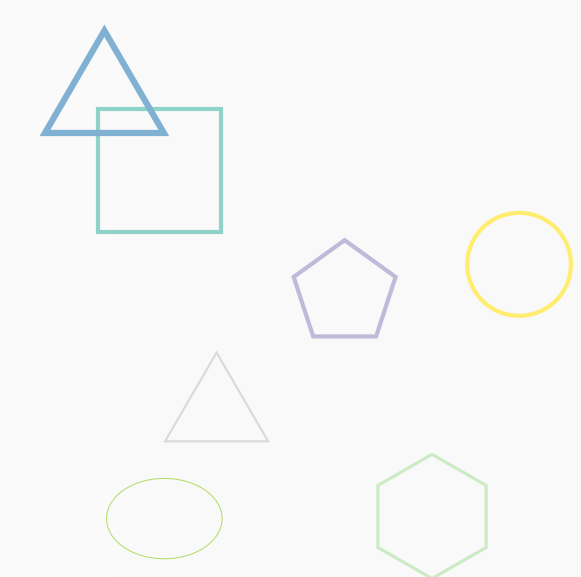[{"shape": "square", "thickness": 2, "radius": 0.53, "center": [0.274, 0.704]}, {"shape": "pentagon", "thickness": 2, "radius": 0.46, "center": [0.593, 0.491]}, {"shape": "triangle", "thickness": 3, "radius": 0.59, "center": [0.18, 0.828]}, {"shape": "oval", "thickness": 0.5, "radius": 0.5, "center": [0.283, 0.101]}, {"shape": "triangle", "thickness": 1, "radius": 0.51, "center": [0.373, 0.286]}, {"shape": "hexagon", "thickness": 1.5, "radius": 0.54, "center": [0.743, 0.105]}, {"shape": "circle", "thickness": 2, "radius": 0.45, "center": [0.893, 0.541]}]